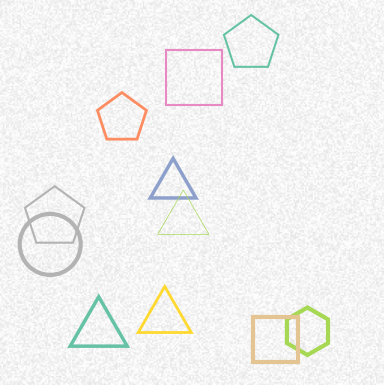[{"shape": "pentagon", "thickness": 1.5, "radius": 0.37, "center": [0.652, 0.887]}, {"shape": "triangle", "thickness": 2.5, "radius": 0.43, "center": [0.256, 0.144]}, {"shape": "pentagon", "thickness": 2, "radius": 0.33, "center": [0.317, 0.693]}, {"shape": "triangle", "thickness": 2.5, "radius": 0.34, "center": [0.45, 0.52]}, {"shape": "square", "thickness": 1.5, "radius": 0.36, "center": [0.504, 0.799]}, {"shape": "triangle", "thickness": 0.5, "radius": 0.38, "center": [0.476, 0.43]}, {"shape": "hexagon", "thickness": 3, "radius": 0.31, "center": [0.799, 0.14]}, {"shape": "triangle", "thickness": 2, "radius": 0.4, "center": [0.428, 0.176]}, {"shape": "square", "thickness": 3, "radius": 0.29, "center": [0.716, 0.119]}, {"shape": "pentagon", "thickness": 1.5, "radius": 0.41, "center": [0.142, 0.435]}, {"shape": "circle", "thickness": 3, "radius": 0.4, "center": [0.13, 0.365]}]